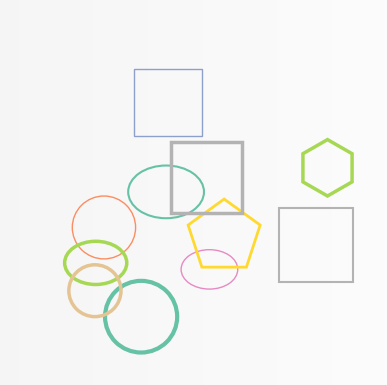[{"shape": "oval", "thickness": 1.5, "radius": 0.49, "center": [0.429, 0.502]}, {"shape": "circle", "thickness": 3, "radius": 0.47, "center": [0.364, 0.177]}, {"shape": "circle", "thickness": 1, "radius": 0.41, "center": [0.268, 0.409]}, {"shape": "square", "thickness": 1, "radius": 0.44, "center": [0.434, 0.734]}, {"shape": "oval", "thickness": 1, "radius": 0.37, "center": [0.54, 0.3]}, {"shape": "oval", "thickness": 2.5, "radius": 0.4, "center": [0.247, 0.317]}, {"shape": "hexagon", "thickness": 2.5, "radius": 0.37, "center": [0.845, 0.564]}, {"shape": "pentagon", "thickness": 2, "radius": 0.49, "center": [0.578, 0.385]}, {"shape": "circle", "thickness": 2.5, "radius": 0.34, "center": [0.245, 0.245]}, {"shape": "square", "thickness": 1.5, "radius": 0.48, "center": [0.816, 0.363]}, {"shape": "square", "thickness": 2.5, "radius": 0.46, "center": [0.532, 0.539]}]